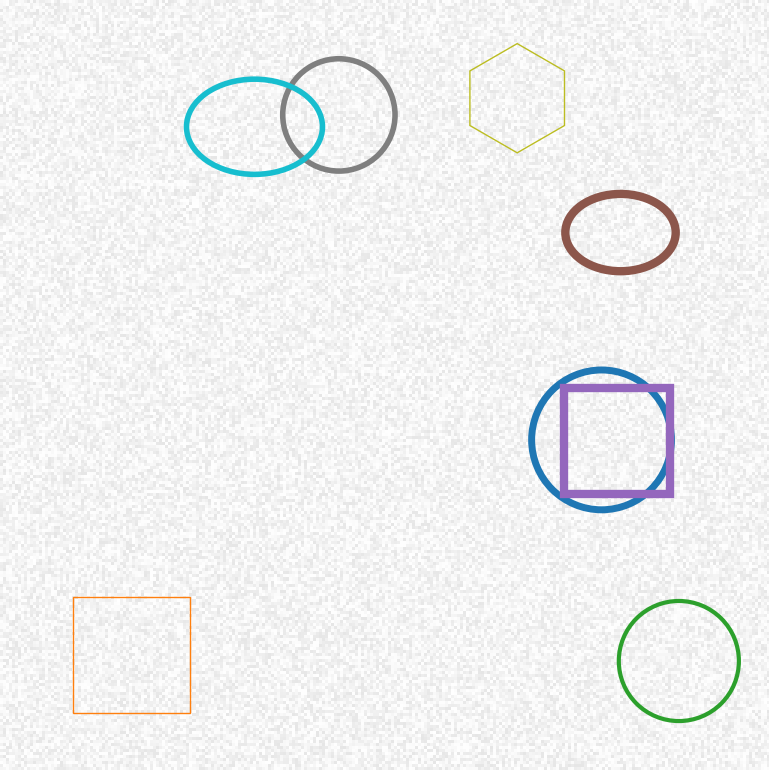[{"shape": "circle", "thickness": 2.5, "radius": 0.45, "center": [0.781, 0.429]}, {"shape": "square", "thickness": 0.5, "radius": 0.38, "center": [0.17, 0.149]}, {"shape": "circle", "thickness": 1.5, "radius": 0.39, "center": [0.882, 0.142]}, {"shape": "square", "thickness": 3, "radius": 0.34, "center": [0.802, 0.428]}, {"shape": "oval", "thickness": 3, "radius": 0.36, "center": [0.806, 0.698]}, {"shape": "circle", "thickness": 2, "radius": 0.36, "center": [0.44, 0.851]}, {"shape": "hexagon", "thickness": 0.5, "radius": 0.35, "center": [0.672, 0.872]}, {"shape": "oval", "thickness": 2, "radius": 0.44, "center": [0.331, 0.835]}]